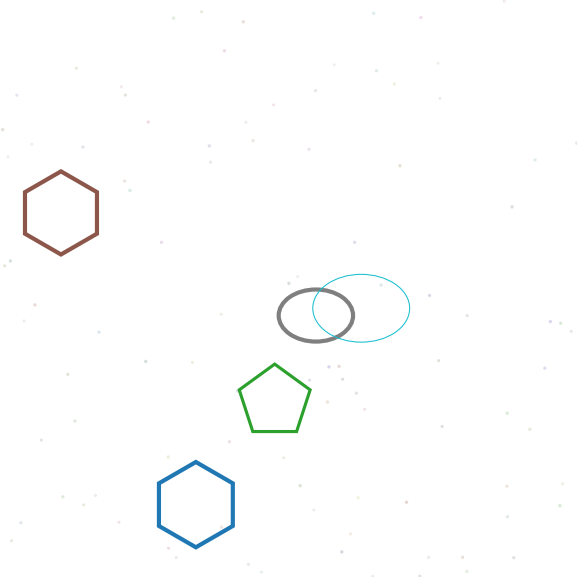[{"shape": "hexagon", "thickness": 2, "radius": 0.37, "center": [0.339, 0.125]}, {"shape": "pentagon", "thickness": 1.5, "radius": 0.32, "center": [0.476, 0.304]}, {"shape": "hexagon", "thickness": 2, "radius": 0.36, "center": [0.106, 0.63]}, {"shape": "oval", "thickness": 2, "radius": 0.32, "center": [0.547, 0.453]}, {"shape": "oval", "thickness": 0.5, "radius": 0.42, "center": [0.625, 0.465]}]